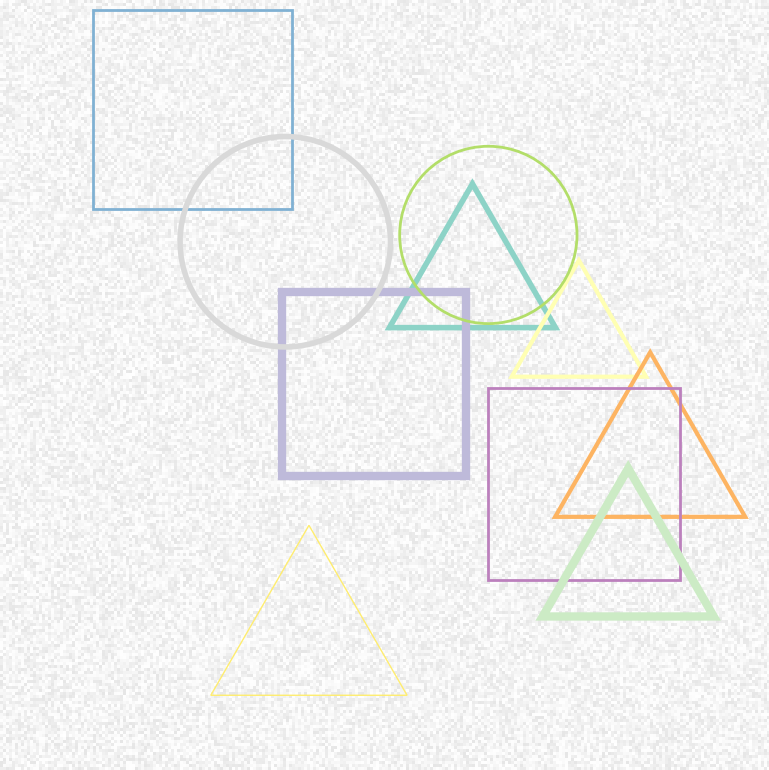[{"shape": "triangle", "thickness": 2, "radius": 0.62, "center": [0.614, 0.637]}, {"shape": "triangle", "thickness": 1.5, "radius": 0.5, "center": [0.752, 0.561]}, {"shape": "square", "thickness": 3, "radius": 0.6, "center": [0.486, 0.502]}, {"shape": "square", "thickness": 1, "radius": 0.65, "center": [0.25, 0.858]}, {"shape": "triangle", "thickness": 1.5, "radius": 0.71, "center": [0.844, 0.4]}, {"shape": "circle", "thickness": 1, "radius": 0.58, "center": [0.634, 0.695]}, {"shape": "circle", "thickness": 2, "radius": 0.68, "center": [0.371, 0.686]}, {"shape": "square", "thickness": 1, "radius": 0.63, "center": [0.759, 0.372]}, {"shape": "triangle", "thickness": 3, "radius": 0.64, "center": [0.816, 0.264]}, {"shape": "triangle", "thickness": 0.5, "radius": 0.74, "center": [0.401, 0.171]}]